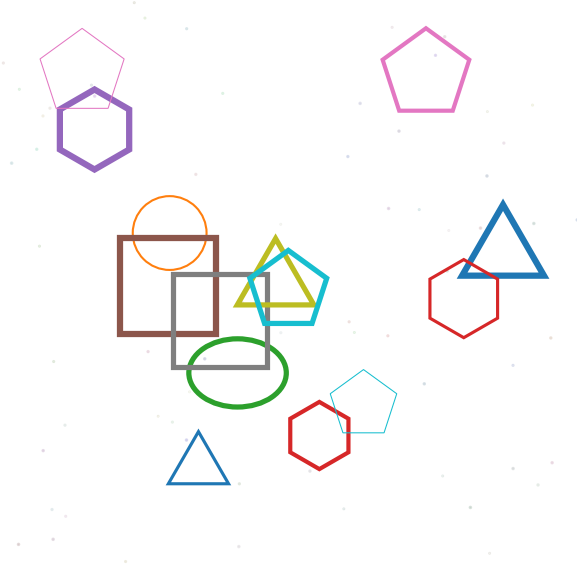[{"shape": "triangle", "thickness": 3, "radius": 0.41, "center": [0.871, 0.563]}, {"shape": "triangle", "thickness": 1.5, "radius": 0.3, "center": [0.344, 0.192]}, {"shape": "circle", "thickness": 1, "radius": 0.32, "center": [0.294, 0.596]}, {"shape": "oval", "thickness": 2.5, "radius": 0.42, "center": [0.411, 0.353]}, {"shape": "hexagon", "thickness": 2, "radius": 0.29, "center": [0.553, 0.245]}, {"shape": "hexagon", "thickness": 1.5, "radius": 0.34, "center": [0.803, 0.482]}, {"shape": "hexagon", "thickness": 3, "radius": 0.35, "center": [0.164, 0.775]}, {"shape": "square", "thickness": 3, "radius": 0.41, "center": [0.291, 0.504]}, {"shape": "pentagon", "thickness": 0.5, "radius": 0.38, "center": [0.142, 0.873]}, {"shape": "pentagon", "thickness": 2, "radius": 0.39, "center": [0.738, 0.871]}, {"shape": "square", "thickness": 2.5, "radius": 0.41, "center": [0.381, 0.444]}, {"shape": "triangle", "thickness": 2.5, "radius": 0.38, "center": [0.477, 0.509]}, {"shape": "pentagon", "thickness": 0.5, "radius": 0.3, "center": [0.629, 0.299]}, {"shape": "pentagon", "thickness": 2.5, "radius": 0.35, "center": [0.499, 0.496]}]